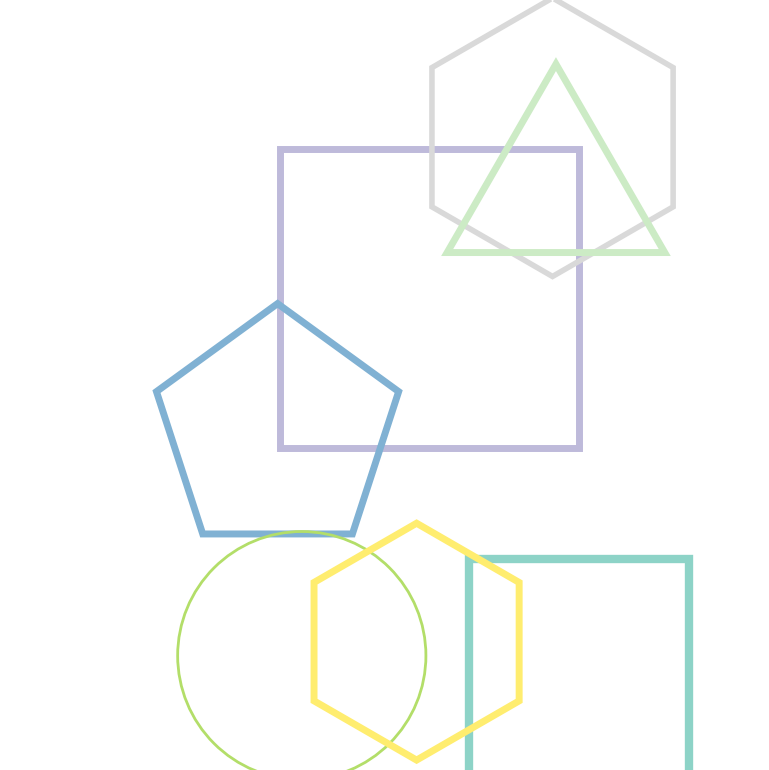[{"shape": "square", "thickness": 3, "radius": 0.71, "center": [0.752, 0.131]}, {"shape": "square", "thickness": 2.5, "radius": 0.97, "center": [0.558, 0.612]}, {"shape": "pentagon", "thickness": 2.5, "radius": 0.83, "center": [0.36, 0.44]}, {"shape": "circle", "thickness": 1, "radius": 0.81, "center": [0.392, 0.149]}, {"shape": "hexagon", "thickness": 2, "radius": 0.9, "center": [0.718, 0.822]}, {"shape": "triangle", "thickness": 2.5, "radius": 0.82, "center": [0.722, 0.754]}, {"shape": "hexagon", "thickness": 2.5, "radius": 0.77, "center": [0.541, 0.167]}]